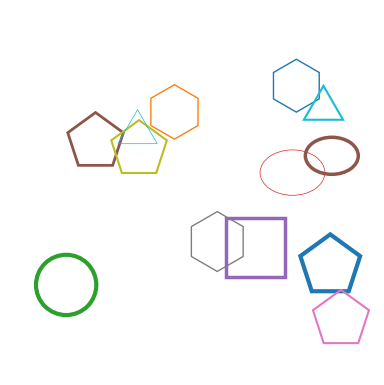[{"shape": "hexagon", "thickness": 1, "radius": 0.34, "center": [0.77, 0.777]}, {"shape": "pentagon", "thickness": 3, "radius": 0.41, "center": [0.858, 0.31]}, {"shape": "hexagon", "thickness": 1, "radius": 0.35, "center": [0.453, 0.709]}, {"shape": "circle", "thickness": 3, "radius": 0.39, "center": [0.172, 0.26]}, {"shape": "oval", "thickness": 0.5, "radius": 0.42, "center": [0.76, 0.552]}, {"shape": "square", "thickness": 2.5, "radius": 0.38, "center": [0.664, 0.358]}, {"shape": "oval", "thickness": 2.5, "radius": 0.34, "center": [0.862, 0.595]}, {"shape": "pentagon", "thickness": 2, "radius": 0.38, "center": [0.248, 0.632]}, {"shape": "pentagon", "thickness": 1.5, "radius": 0.38, "center": [0.886, 0.171]}, {"shape": "hexagon", "thickness": 1, "radius": 0.39, "center": [0.564, 0.373]}, {"shape": "pentagon", "thickness": 1.5, "radius": 0.38, "center": [0.361, 0.612]}, {"shape": "triangle", "thickness": 0.5, "radius": 0.29, "center": [0.357, 0.656]}, {"shape": "triangle", "thickness": 1.5, "radius": 0.29, "center": [0.84, 0.718]}]